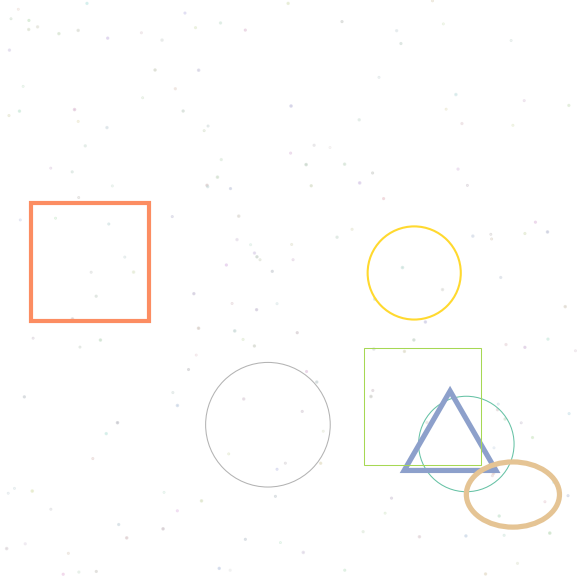[{"shape": "circle", "thickness": 0.5, "radius": 0.41, "center": [0.808, 0.23]}, {"shape": "square", "thickness": 2, "radius": 0.51, "center": [0.156, 0.546]}, {"shape": "triangle", "thickness": 2.5, "radius": 0.46, "center": [0.779, 0.23]}, {"shape": "square", "thickness": 0.5, "radius": 0.51, "center": [0.731, 0.295]}, {"shape": "circle", "thickness": 1, "radius": 0.4, "center": [0.717, 0.526]}, {"shape": "oval", "thickness": 2.5, "radius": 0.4, "center": [0.888, 0.143]}, {"shape": "circle", "thickness": 0.5, "radius": 0.54, "center": [0.464, 0.264]}]